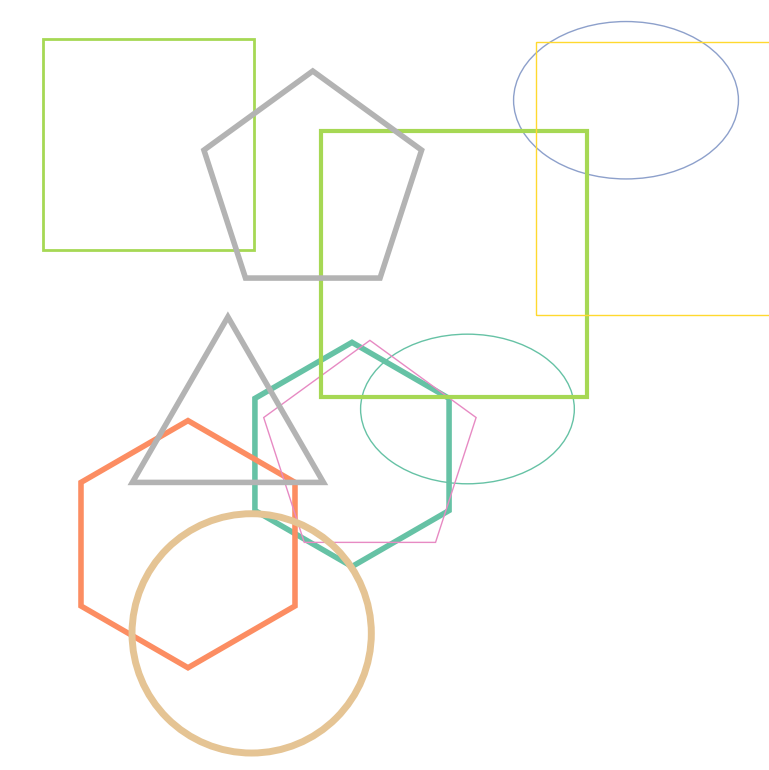[{"shape": "hexagon", "thickness": 2, "radius": 0.73, "center": [0.457, 0.41]}, {"shape": "oval", "thickness": 0.5, "radius": 0.69, "center": [0.607, 0.469]}, {"shape": "hexagon", "thickness": 2, "radius": 0.8, "center": [0.244, 0.293]}, {"shape": "oval", "thickness": 0.5, "radius": 0.73, "center": [0.813, 0.87]}, {"shape": "pentagon", "thickness": 0.5, "radius": 0.73, "center": [0.48, 0.413]}, {"shape": "square", "thickness": 1.5, "radius": 0.86, "center": [0.589, 0.657]}, {"shape": "square", "thickness": 1, "radius": 0.69, "center": [0.193, 0.812]}, {"shape": "square", "thickness": 0.5, "radius": 0.88, "center": [0.873, 0.768]}, {"shape": "circle", "thickness": 2.5, "radius": 0.78, "center": [0.327, 0.177]}, {"shape": "pentagon", "thickness": 2, "radius": 0.74, "center": [0.406, 0.759]}, {"shape": "triangle", "thickness": 2, "radius": 0.72, "center": [0.296, 0.445]}]